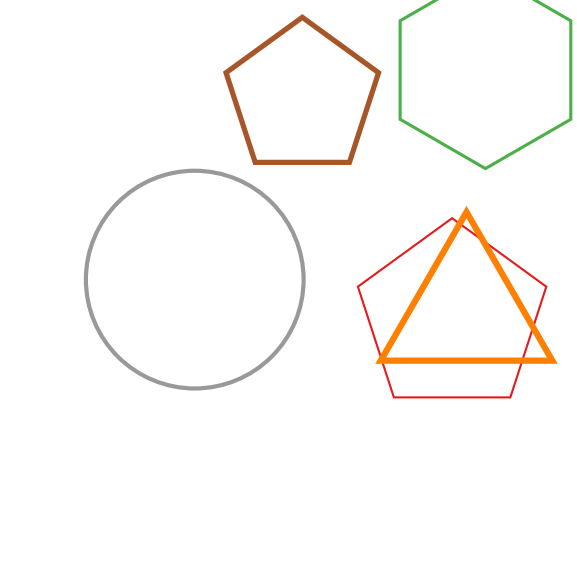[{"shape": "pentagon", "thickness": 1, "radius": 0.86, "center": [0.783, 0.45]}, {"shape": "hexagon", "thickness": 1.5, "radius": 0.85, "center": [0.841, 0.878]}, {"shape": "triangle", "thickness": 3, "radius": 0.86, "center": [0.808, 0.46]}, {"shape": "pentagon", "thickness": 2.5, "radius": 0.69, "center": [0.523, 0.83]}, {"shape": "circle", "thickness": 2, "radius": 0.94, "center": [0.337, 0.515]}]